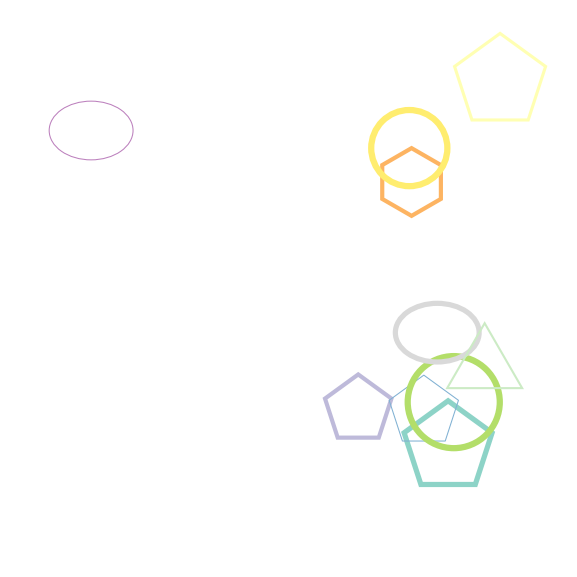[{"shape": "pentagon", "thickness": 2.5, "radius": 0.4, "center": [0.776, 0.225]}, {"shape": "pentagon", "thickness": 1.5, "radius": 0.41, "center": [0.866, 0.858]}, {"shape": "pentagon", "thickness": 2, "radius": 0.3, "center": [0.62, 0.29]}, {"shape": "pentagon", "thickness": 0.5, "radius": 0.32, "center": [0.734, 0.286]}, {"shape": "hexagon", "thickness": 2, "radius": 0.29, "center": [0.713, 0.684]}, {"shape": "circle", "thickness": 3, "radius": 0.4, "center": [0.786, 0.303]}, {"shape": "oval", "thickness": 2.5, "radius": 0.36, "center": [0.757, 0.423]}, {"shape": "oval", "thickness": 0.5, "radius": 0.36, "center": [0.158, 0.773]}, {"shape": "triangle", "thickness": 1, "radius": 0.37, "center": [0.839, 0.365]}, {"shape": "circle", "thickness": 3, "radius": 0.33, "center": [0.709, 0.743]}]